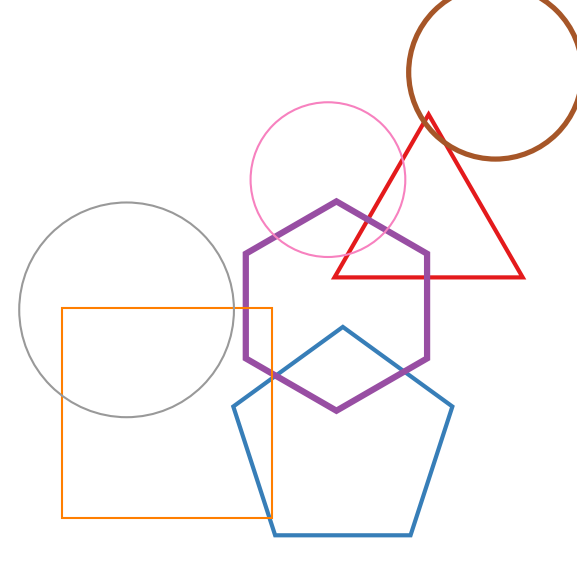[{"shape": "triangle", "thickness": 2, "radius": 0.94, "center": [0.742, 0.613]}, {"shape": "pentagon", "thickness": 2, "radius": 1.0, "center": [0.594, 0.234]}, {"shape": "hexagon", "thickness": 3, "radius": 0.91, "center": [0.583, 0.469]}, {"shape": "square", "thickness": 1, "radius": 0.91, "center": [0.289, 0.285]}, {"shape": "circle", "thickness": 2.5, "radius": 0.75, "center": [0.858, 0.874]}, {"shape": "circle", "thickness": 1, "radius": 0.67, "center": [0.568, 0.688]}, {"shape": "circle", "thickness": 1, "radius": 0.93, "center": [0.219, 0.463]}]